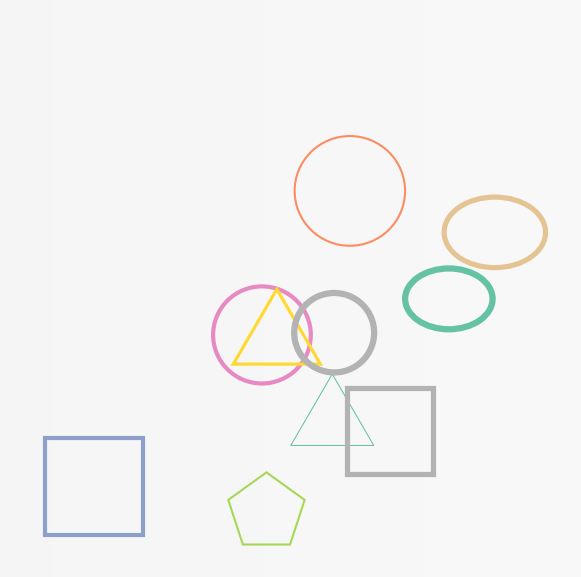[{"shape": "triangle", "thickness": 0.5, "radius": 0.41, "center": [0.572, 0.269]}, {"shape": "oval", "thickness": 3, "radius": 0.38, "center": [0.772, 0.482]}, {"shape": "circle", "thickness": 1, "radius": 0.48, "center": [0.602, 0.669]}, {"shape": "square", "thickness": 2, "radius": 0.42, "center": [0.162, 0.157]}, {"shape": "circle", "thickness": 2, "radius": 0.42, "center": [0.451, 0.419]}, {"shape": "pentagon", "thickness": 1, "radius": 0.35, "center": [0.458, 0.112]}, {"shape": "triangle", "thickness": 1.5, "radius": 0.43, "center": [0.476, 0.412]}, {"shape": "oval", "thickness": 2.5, "radius": 0.44, "center": [0.851, 0.597]}, {"shape": "square", "thickness": 2.5, "radius": 0.37, "center": [0.671, 0.253]}, {"shape": "circle", "thickness": 3, "radius": 0.34, "center": [0.575, 0.423]}]